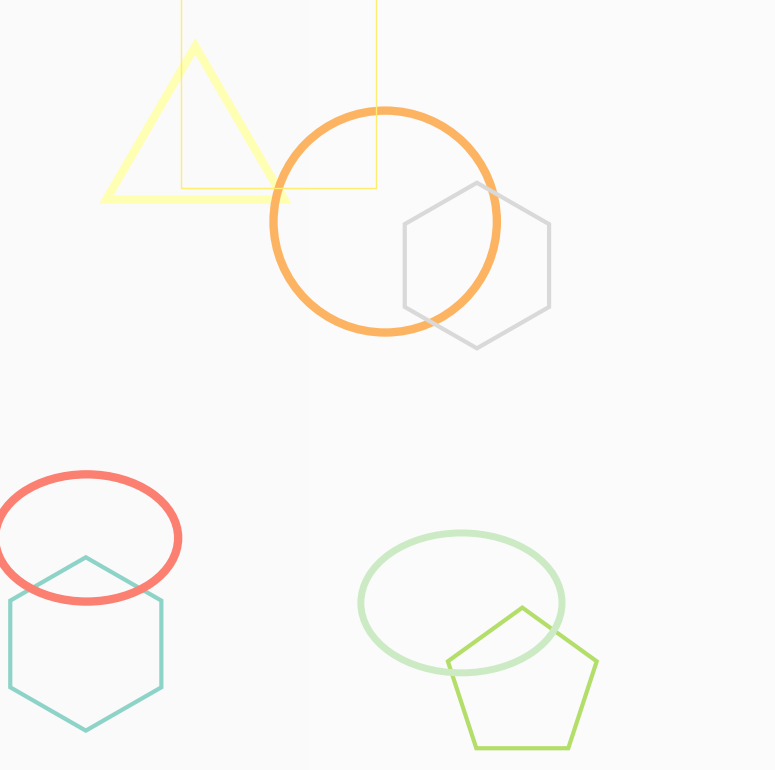[{"shape": "hexagon", "thickness": 1.5, "radius": 0.56, "center": [0.111, 0.164]}, {"shape": "triangle", "thickness": 3, "radius": 0.66, "center": [0.252, 0.807]}, {"shape": "oval", "thickness": 3, "radius": 0.59, "center": [0.112, 0.301]}, {"shape": "circle", "thickness": 3, "radius": 0.72, "center": [0.497, 0.712]}, {"shape": "pentagon", "thickness": 1.5, "radius": 0.5, "center": [0.674, 0.11]}, {"shape": "hexagon", "thickness": 1.5, "radius": 0.54, "center": [0.615, 0.655]}, {"shape": "oval", "thickness": 2.5, "radius": 0.65, "center": [0.595, 0.217]}, {"shape": "square", "thickness": 0.5, "radius": 0.63, "center": [0.359, 0.881]}]